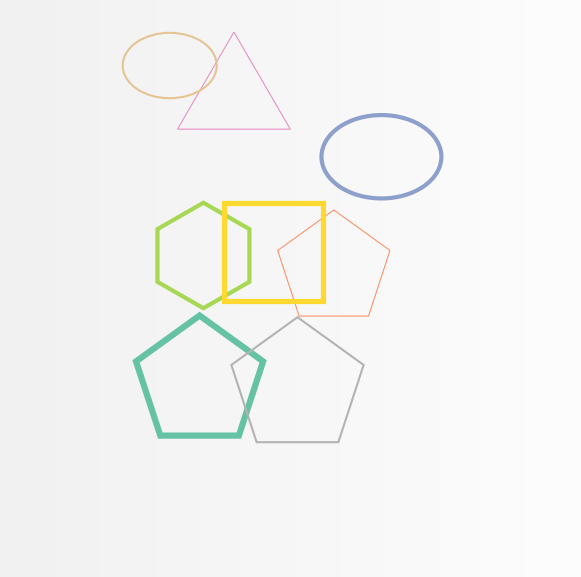[{"shape": "pentagon", "thickness": 3, "radius": 0.57, "center": [0.343, 0.338]}, {"shape": "pentagon", "thickness": 0.5, "radius": 0.51, "center": [0.574, 0.534]}, {"shape": "oval", "thickness": 2, "radius": 0.52, "center": [0.656, 0.728]}, {"shape": "triangle", "thickness": 0.5, "radius": 0.56, "center": [0.402, 0.832]}, {"shape": "hexagon", "thickness": 2, "radius": 0.46, "center": [0.35, 0.557]}, {"shape": "square", "thickness": 2.5, "radius": 0.43, "center": [0.47, 0.563]}, {"shape": "oval", "thickness": 1, "radius": 0.4, "center": [0.292, 0.886]}, {"shape": "pentagon", "thickness": 1, "radius": 0.6, "center": [0.512, 0.33]}]